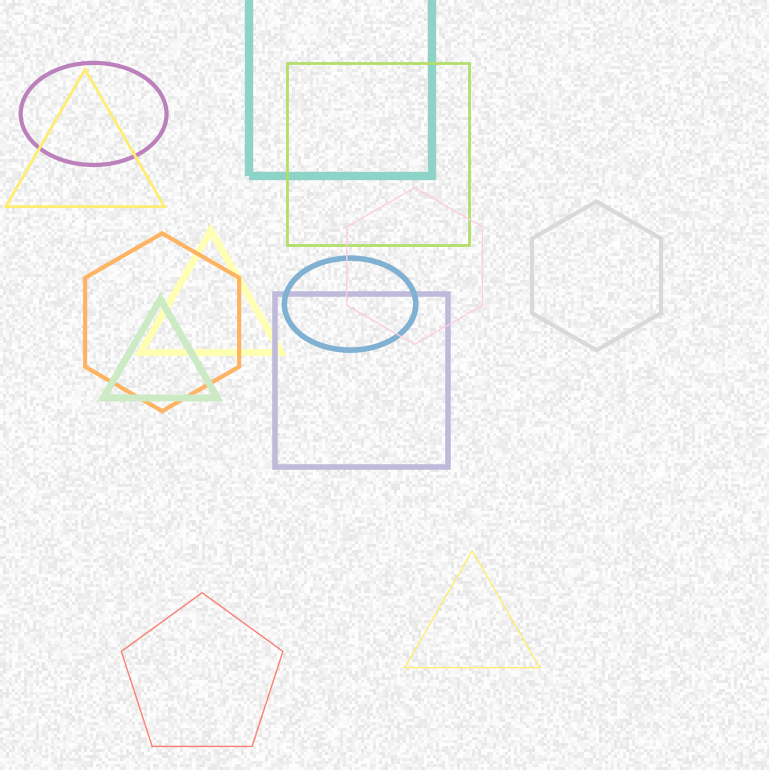[{"shape": "square", "thickness": 3, "radius": 0.6, "center": [0.442, 0.89]}, {"shape": "triangle", "thickness": 2.5, "radius": 0.53, "center": [0.274, 0.595]}, {"shape": "square", "thickness": 2, "radius": 0.56, "center": [0.469, 0.506]}, {"shape": "pentagon", "thickness": 0.5, "radius": 0.55, "center": [0.262, 0.12]}, {"shape": "oval", "thickness": 2, "radius": 0.43, "center": [0.455, 0.605]}, {"shape": "hexagon", "thickness": 1.5, "radius": 0.58, "center": [0.211, 0.582]}, {"shape": "square", "thickness": 1, "radius": 0.59, "center": [0.491, 0.8]}, {"shape": "hexagon", "thickness": 0.5, "radius": 0.51, "center": [0.538, 0.654]}, {"shape": "hexagon", "thickness": 1.5, "radius": 0.48, "center": [0.775, 0.642]}, {"shape": "oval", "thickness": 1.5, "radius": 0.47, "center": [0.122, 0.852]}, {"shape": "triangle", "thickness": 2.5, "radius": 0.43, "center": [0.208, 0.526]}, {"shape": "triangle", "thickness": 1, "radius": 0.59, "center": [0.11, 0.791]}, {"shape": "triangle", "thickness": 0.5, "radius": 0.51, "center": [0.613, 0.184]}]